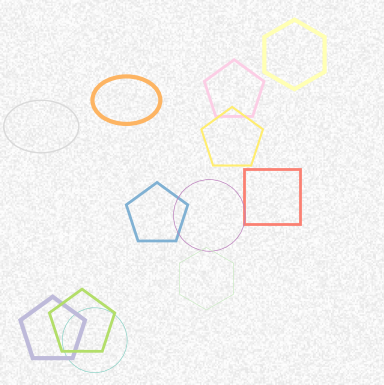[{"shape": "circle", "thickness": 0.5, "radius": 0.42, "center": [0.246, 0.116]}, {"shape": "hexagon", "thickness": 3, "radius": 0.45, "center": [0.765, 0.859]}, {"shape": "pentagon", "thickness": 3, "radius": 0.44, "center": [0.137, 0.141]}, {"shape": "square", "thickness": 2, "radius": 0.36, "center": [0.705, 0.489]}, {"shape": "pentagon", "thickness": 2, "radius": 0.42, "center": [0.408, 0.442]}, {"shape": "oval", "thickness": 3, "radius": 0.44, "center": [0.328, 0.74]}, {"shape": "pentagon", "thickness": 2, "radius": 0.45, "center": [0.213, 0.16]}, {"shape": "pentagon", "thickness": 2, "radius": 0.41, "center": [0.608, 0.763]}, {"shape": "oval", "thickness": 1, "radius": 0.49, "center": [0.107, 0.671]}, {"shape": "circle", "thickness": 0.5, "radius": 0.47, "center": [0.544, 0.44]}, {"shape": "hexagon", "thickness": 0.5, "radius": 0.41, "center": [0.536, 0.276]}, {"shape": "pentagon", "thickness": 1.5, "radius": 0.42, "center": [0.603, 0.638]}]